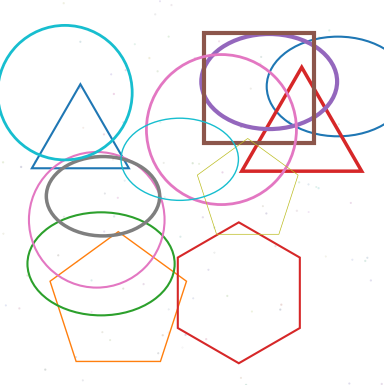[{"shape": "oval", "thickness": 1.5, "radius": 0.92, "center": [0.878, 0.775]}, {"shape": "triangle", "thickness": 1.5, "radius": 0.73, "center": [0.209, 0.636]}, {"shape": "pentagon", "thickness": 1, "radius": 0.93, "center": [0.307, 0.212]}, {"shape": "oval", "thickness": 1.5, "radius": 0.96, "center": [0.262, 0.315]}, {"shape": "hexagon", "thickness": 1.5, "radius": 0.91, "center": [0.62, 0.24]}, {"shape": "triangle", "thickness": 2.5, "radius": 0.9, "center": [0.784, 0.645]}, {"shape": "oval", "thickness": 3, "radius": 0.88, "center": [0.699, 0.788]}, {"shape": "square", "thickness": 3, "radius": 0.71, "center": [0.672, 0.771]}, {"shape": "circle", "thickness": 2, "radius": 0.97, "center": [0.575, 0.663]}, {"shape": "circle", "thickness": 1.5, "radius": 0.88, "center": [0.251, 0.429]}, {"shape": "oval", "thickness": 2.5, "radius": 0.74, "center": [0.268, 0.49]}, {"shape": "pentagon", "thickness": 0.5, "radius": 0.69, "center": [0.643, 0.503]}, {"shape": "oval", "thickness": 1, "radius": 0.76, "center": [0.467, 0.586]}, {"shape": "circle", "thickness": 2, "radius": 0.87, "center": [0.169, 0.759]}]